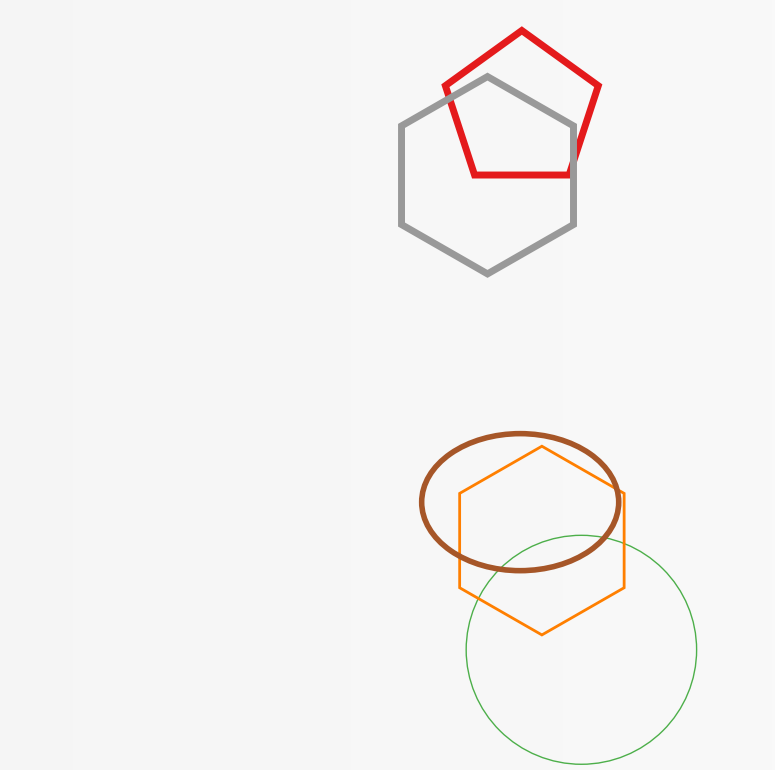[{"shape": "pentagon", "thickness": 2.5, "radius": 0.52, "center": [0.673, 0.857]}, {"shape": "circle", "thickness": 0.5, "radius": 0.74, "center": [0.75, 0.156]}, {"shape": "hexagon", "thickness": 1, "radius": 0.61, "center": [0.699, 0.298]}, {"shape": "oval", "thickness": 2, "radius": 0.64, "center": [0.671, 0.348]}, {"shape": "hexagon", "thickness": 2.5, "radius": 0.64, "center": [0.629, 0.772]}]